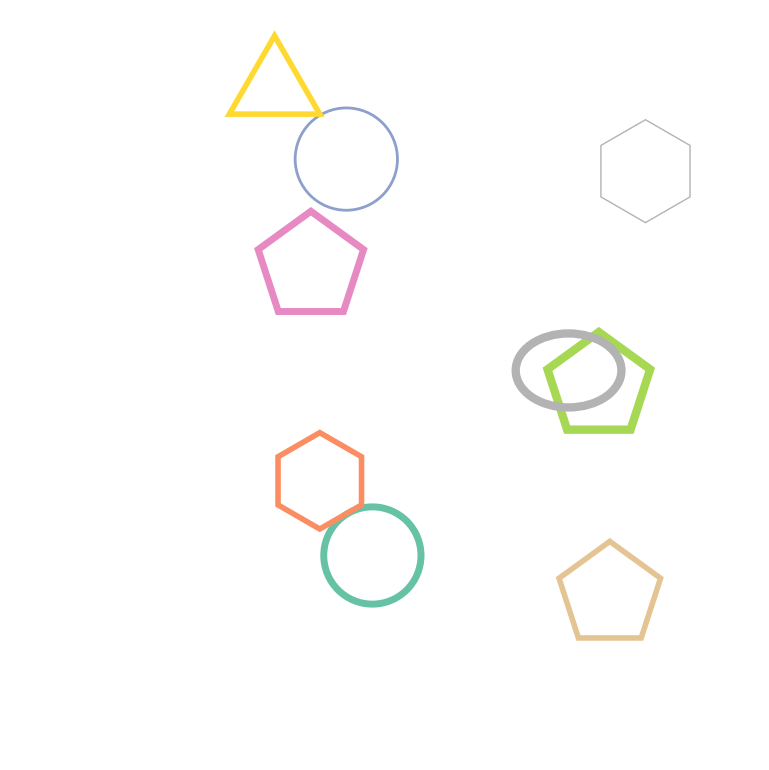[{"shape": "circle", "thickness": 2.5, "radius": 0.32, "center": [0.484, 0.279]}, {"shape": "hexagon", "thickness": 2, "radius": 0.31, "center": [0.415, 0.376]}, {"shape": "circle", "thickness": 1, "radius": 0.33, "center": [0.45, 0.793]}, {"shape": "pentagon", "thickness": 2.5, "radius": 0.36, "center": [0.404, 0.654]}, {"shape": "pentagon", "thickness": 3, "radius": 0.35, "center": [0.778, 0.499]}, {"shape": "triangle", "thickness": 2, "radius": 0.34, "center": [0.357, 0.886]}, {"shape": "pentagon", "thickness": 2, "radius": 0.35, "center": [0.792, 0.228]}, {"shape": "oval", "thickness": 3, "radius": 0.34, "center": [0.738, 0.519]}, {"shape": "hexagon", "thickness": 0.5, "radius": 0.33, "center": [0.838, 0.778]}]